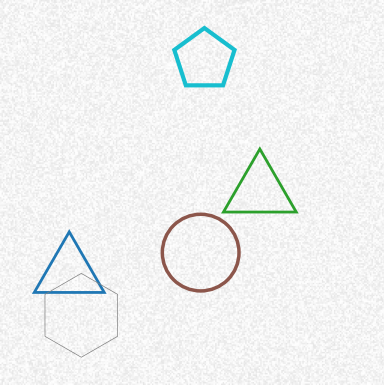[{"shape": "triangle", "thickness": 2, "radius": 0.52, "center": [0.18, 0.293]}, {"shape": "triangle", "thickness": 2, "radius": 0.55, "center": [0.675, 0.504]}, {"shape": "circle", "thickness": 2.5, "radius": 0.5, "center": [0.521, 0.344]}, {"shape": "hexagon", "thickness": 0.5, "radius": 0.54, "center": [0.211, 0.181]}, {"shape": "pentagon", "thickness": 3, "radius": 0.41, "center": [0.531, 0.845]}]